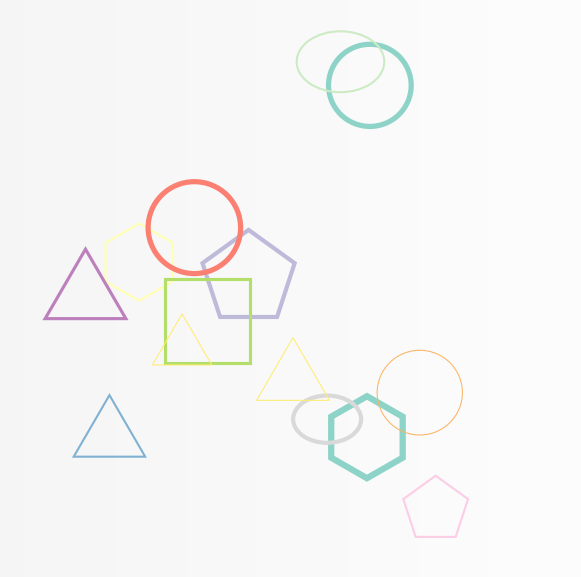[{"shape": "hexagon", "thickness": 3, "radius": 0.35, "center": [0.631, 0.242]}, {"shape": "circle", "thickness": 2.5, "radius": 0.36, "center": [0.636, 0.851]}, {"shape": "hexagon", "thickness": 1, "radius": 0.33, "center": [0.24, 0.545]}, {"shape": "pentagon", "thickness": 2, "radius": 0.42, "center": [0.428, 0.518]}, {"shape": "circle", "thickness": 2.5, "radius": 0.4, "center": [0.334, 0.605]}, {"shape": "triangle", "thickness": 1, "radius": 0.36, "center": [0.188, 0.244]}, {"shape": "circle", "thickness": 0.5, "radius": 0.37, "center": [0.722, 0.319]}, {"shape": "square", "thickness": 1.5, "radius": 0.36, "center": [0.358, 0.443]}, {"shape": "pentagon", "thickness": 1, "radius": 0.29, "center": [0.75, 0.117]}, {"shape": "oval", "thickness": 2, "radius": 0.29, "center": [0.563, 0.273]}, {"shape": "triangle", "thickness": 1.5, "radius": 0.4, "center": [0.147, 0.487]}, {"shape": "oval", "thickness": 1, "radius": 0.38, "center": [0.586, 0.892]}, {"shape": "triangle", "thickness": 0.5, "radius": 0.36, "center": [0.504, 0.342]}, {"shape": "triangle", "thickness": 0.5, "radius": 0.29, "center": [0.313, 0.397]}]